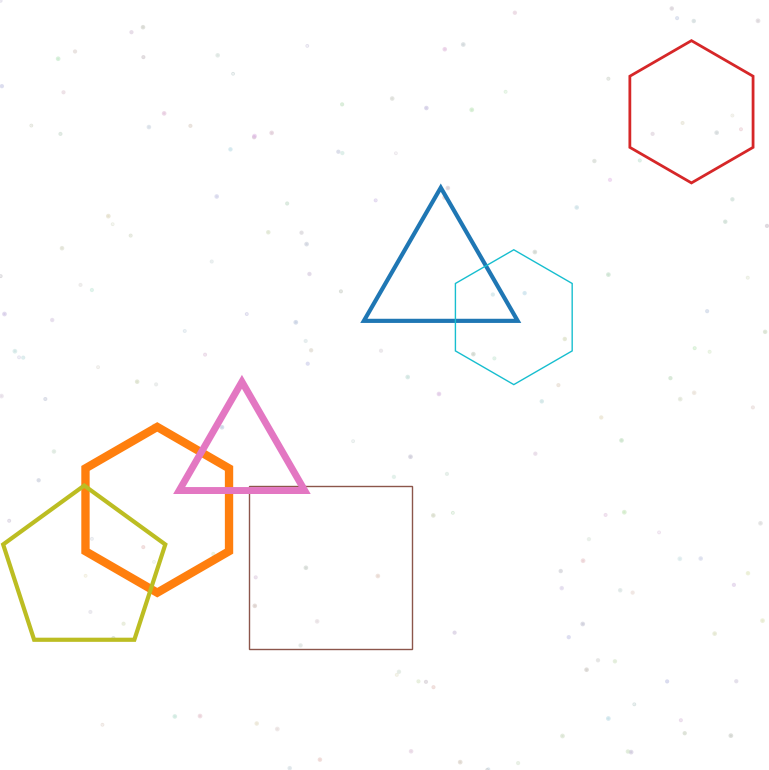[{"shape": "triangle", "thickness": 1.5, "radius": 0.58, "center": [0.572, 0.641]}, {"shape": "hexagon", "thickness": 3, "radius": 0.54, "center": [0.204, 0.338]}, {"shape": "hexagon", "thickness": 1, "radius": 0.46, "center": [0.898, 0.855]}, {"shape": "square", "thickness": 0.5, "radius": 0.53, "center": [0.429, 0.263]}, {"shape": "triangle", "thickness": 2.5, "radius": 0.47, "center": [0.314, 0.41]}, {"shape": "pentagon", "thickness": 1.5, "radius": 0.55, "center": [0.109, 0.259]}, {"shape": "hexagon", "thickness": 0.5, "radius": 0.44, "center": [0.667, 0.588]}]